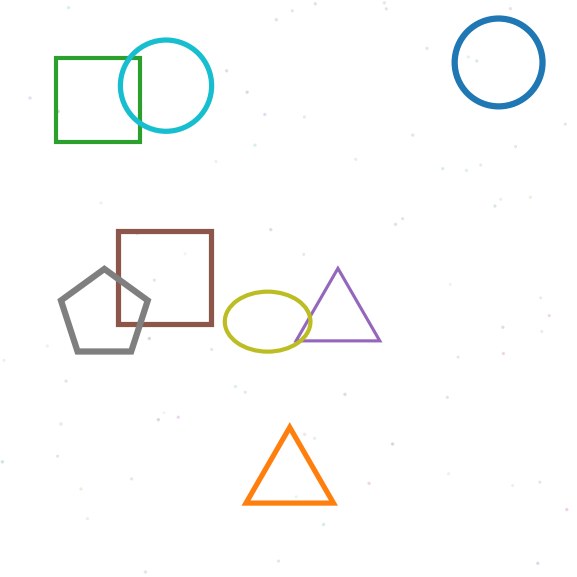[{"shape": "circle", "thickness": 3, "radius": 0.38, "center": [0.863, 0.891]}, {"shape": "triangle", "thickness": 2.5, "radius": 0.44, "center": [0.502, 0.172]}, {"shape": "square", "thickness": 2, "radius": 0.36, "center": [0.169, 0.825]}, {"shape": "triangle", "thickness": 1.5, "radius": 0.42, "center": [0.585, 0.451]}, {"shape": "square", "thickness": 2.5, "radius": 0.4, "center": [0.285, 0.518]}, {"shape": "pentagon", "thickness": 3, "radius": 0.4, "center": [0.181, 0.454]}, {"shape": "oval", "thickness": 2, "radius": 0.37, "center": [0.463, 0.442]}, {"shape": "circle", "thickness": 2.5, "radius": 0.39, "center": [0.287, 0.851]}]